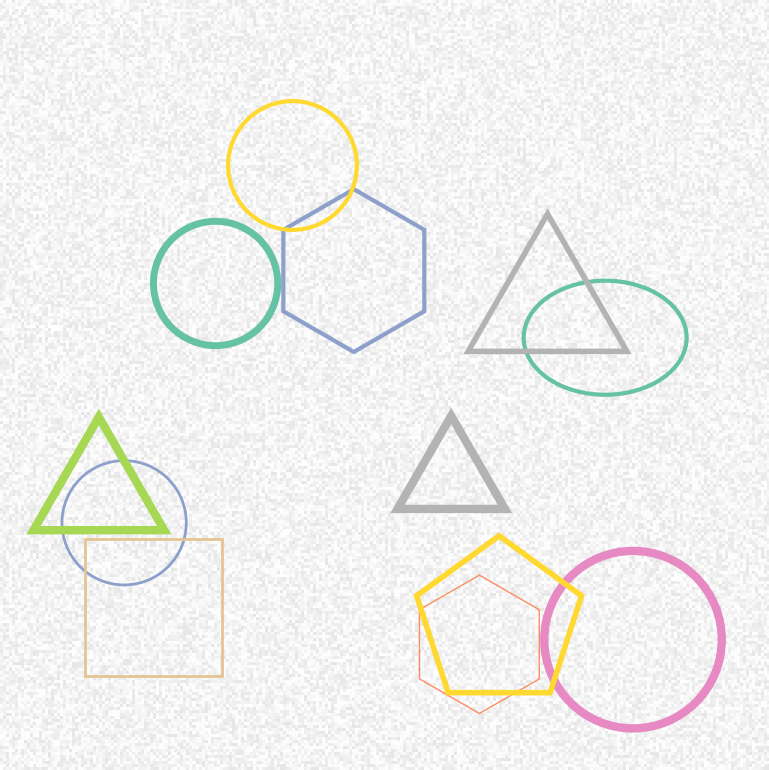[{"shape": "circle", "thickness": 2.5, "radius": 0.4, "center": [0.28, 0.632]}, {"shape": "oval", "thickness": 1.5, "radius": 0.53, "center": [0.786, 0.561]}, {"shape": "hexagon", "thickness": 0.5, "radius": 0.45, "center": [0.623, 0.163]}, {"shape": "hexagon", "thickness": 1.5, "radius": 0.53, "center": [0.46, 0.649]}, {"shape": "circle", "thickness": 1, "radius": 0.4, "center": [0.161, 0.321]}, {"shape": "circle", "thickness": 3, "radius": 0.58, "center": [0.822, 0.169]}, {"shape": "triangle", "thickness": 3, "radius": 0.49, "center": [0.128, 0.36]}, {"shape": "circle", "thickness": 1.5, "radius": 0.42, "center": [0.38, 0.785]}, {"shape": "pentagon", "thickness": 2, "radius": 0.56, "center": [0.648, 0.191]}, {"shape": "square", "thickness": 1, "radius": 0.45, "center": [0.199, 0.211]}, {"shape": "triangle", "thickness": 2, "radius": 0.59, "center": [0.711, 0.603]}, {"shape": "triangle", "thickness": 3, "radius": 0.4, "center": [0.586, 0.379]}]